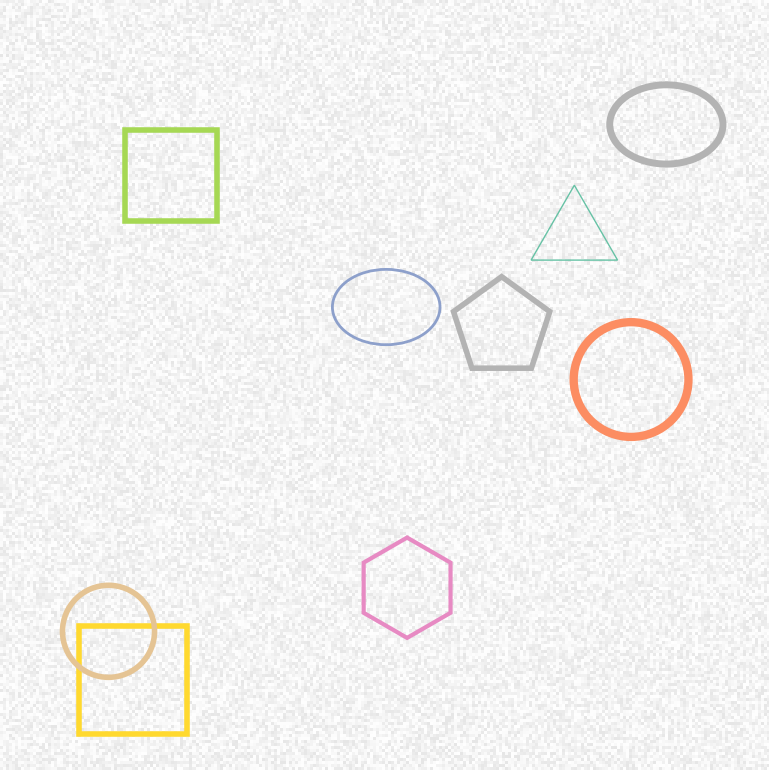[{"shape": "triangle", "thickness": 0.5, "radius": 0.32, "center": [0.746, 0.695]}, {"shape": "circle", "thickness": 3, "radius": 0.37, "center": [0.82, 0.507]}, {"shape": "oval", "thickness": 1, "radius": 0.35, "center": [0.502, 0.601]}, {"shape": "hexagon", "thickness": 1.5, "radius": 0.33, "center": [0.529, 0.237]}, {"shape": "square", "thickness": 2, "radius": 0.3, "center": [0.222, 0.772]}, {"shape": "square", "thickness": 2, "radius": 0.35, "center": [0.172, 0.117]}, {"shape": "circle", "thickness": 2, "radius": 0.3, "center": [0.141, 0.18]}, {"shape": "oval", "thickness": 2.5, "radius": 0.37, "center": [0.865, 0.838]}, {"shape": "pentagon", "thickness": 2, "radius": 0.33, "center": [0.651, 0.575]}]